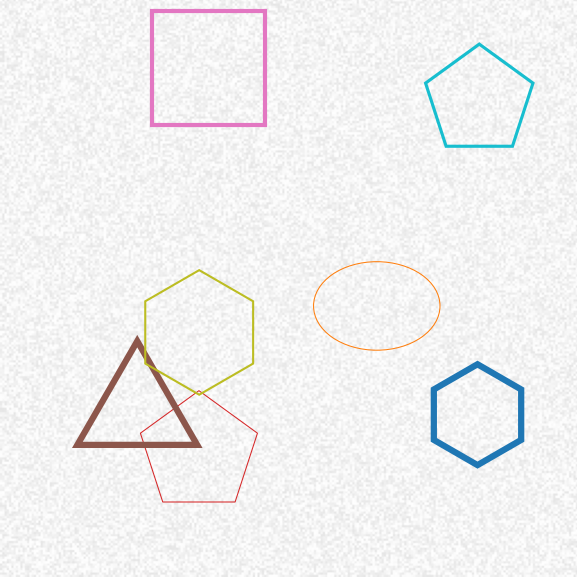[{"shape": "hexagon", "thickness": 3, "radius": 0.44, "center": [0.827, 0.281]}, {"shape": "oval", "thickness": 0.5, "radius": 0.55, "center": [0.652, 0.469]}, {"shape": "pentagon", "thickness": 0.5, "radius": 0.53, "center": [0.344, 0.216]}, {"shape": "triangle", "thickness": 3, "radius": 0.6, "center": [0.238, 0.289]}, {"shape": "square", "thickness": 2, "radius": 0.49, "center": [0.361, 0.882]}, {"shape": "hexagon", "thickness": 1, "radius": 0.54, "center": [0.345, 0.424]}, {"shape": "pentagon", "thickness": 1.5, "radius": 0.49, "center": [0.83, 0.825]}]